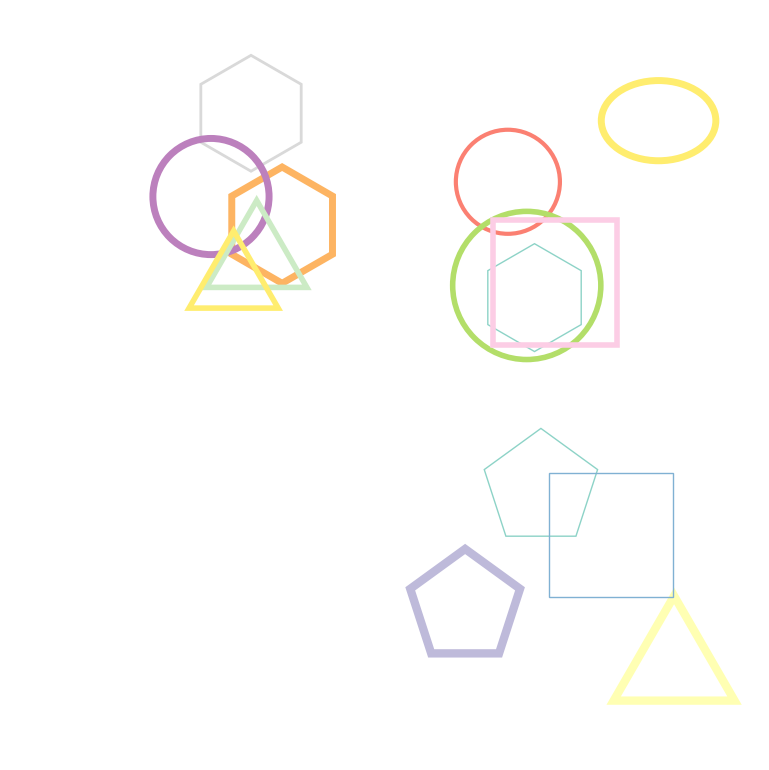[{"shape": "hexagon", "thickness": 0.5, "radius": 0.35, "center": [0.694, 0.613]}, {"shape": "pentagon", "thickness": 0.5, "radius": 0.39, "center": [0.702, 0.366]}, {"shape": "triangle", "thickness": 3, "radius": 0.45, "center": [0.875, 0.135]}, {"shape": "pentagon", "thickness": 3, "radius": 0.37, "center": [0.604, 0.212]}, {"shape": "circle", "thickness": 1.5, "radius": 0.34, "center": [0.66, 0.764]}, {"shape": "square", "thickness": 0.5, "radius": 0.4, "center": [0.794, 0.306]}, {"shape": "hexagon", "thickness": 2.5, "radius": 0.38, "center": [0.366, 0.708]}, {"shape": "circle", "thickness": 2, "radius": 0.48, "center": [0.684, 0.629]}, {"shape": "square", "thickness": 2, "radius": 0.4, "center": [0.721, 0.633]}, {"shape": "hexagon", "thickness": 1, "radius": 0.38, "center": [0.326, 0.853]}, {"shape": "circle", "thickness": 2.5, "radius": 0.38, "center": [0.274, 0.745]}, {"shape": "triangle", "thickness": 2, "radius": 0.38, "center": [0.333, 0.664]}, {"shape": "triangle", "thickness": 2, "radius": 0.33, "center": [0.303, 0.633]}, {"shape": "oval", "thickness": 2.5, "radius": 0.37, "center": [0.855, 0.843]}]